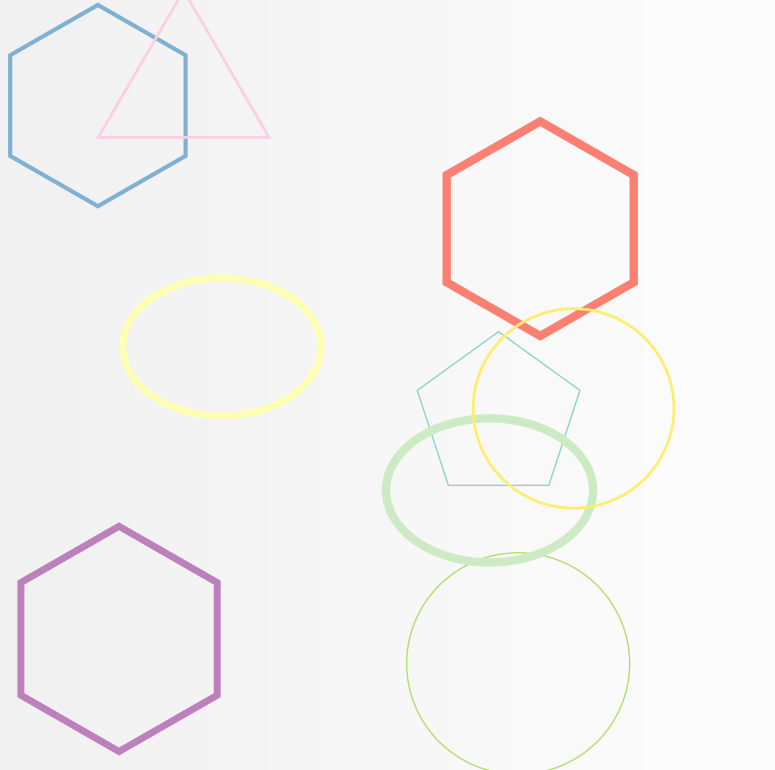[{"shape": "pentagon", "thickness": 0.5, "radius": 0.55, "center": [0.643, 0.459]}, {"shape": "oval", "thickness": 2.5, "radius": 0.64, "center": [0.286, 0.55]}, {"shape": "hexagon", "thickness": 3, "radius": 0.7, "center": [0.697, 0.703]}, {"shape": "hexagon", "thickness": 1.5, "radius": 0.65, "center": [0.126, 0.863]}, {"shape": "circle", "thickness": 0.5, "radius": 0.72, "center": [0.669, 0.138]}, {"shape": "triangle", "thickness": 1, "radius": 0.64, "center": [0.237, 0.885]}, {"shape": "hexagon", "thickness": 2.5, "radius": 0.73, "center": [0.154, 0.17]}, {"shape": "oval", "thickness": 3, "radius": 0.67, "center": [0.632, 0.363]}, {"shape": "circle", "thickness": 1, "radius": 0.65, "center": [0.74, 0.47]}]